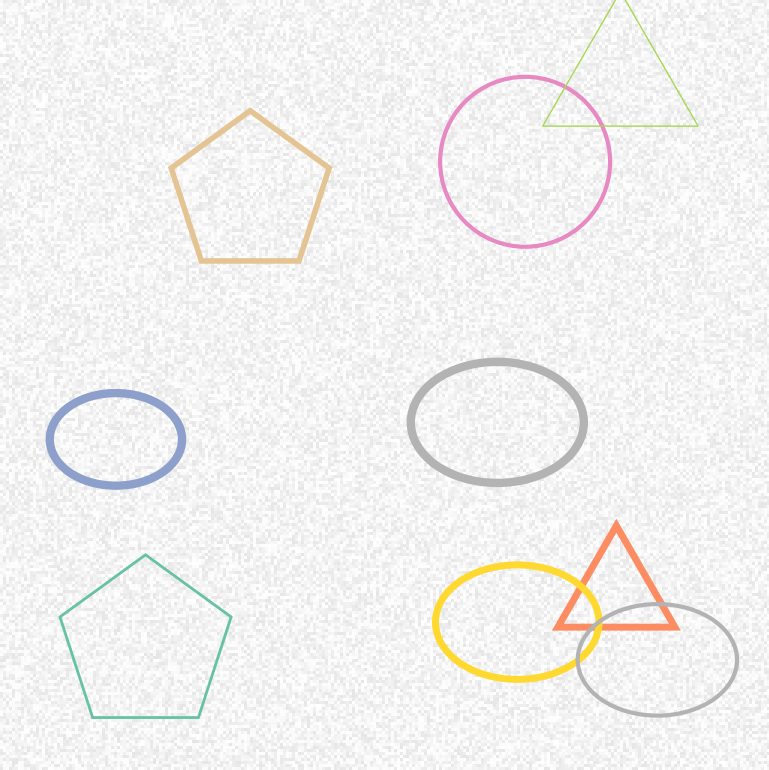[{"shape": "pentagon", "thickness": 1, "radius": 0.58, "center": [0.189, 0.163]}, {"shape": "triangle", "thickness": 2.5, "radius": 0.44, "center": [0.8, 0.229]}, {"shape": "oval", "thickness": 3, "radius": 0.43, "center": [0.151, 0.429]}, {"shape": "circle", "thickness": 1.5, "radius": 0.55, "center": [0.682, 0.79]}, {"shape": "triangle", "thickness": 0.5, "radius": 0.58, "center": [0.806, 0.894]}, {"shape": "oval", "thickness": 2.5, "radius": 0.53, "center": [0.672, 0.192]}, {"shape": "pentagon", "thickness": 2, "radius": 0.54, "center": [0.325, 0.748]}, {"shape": "oval", "thickness": 3, "radius": 0.56, "center": [0.646, 0.451]}, {"shape": "oval", "thickness": 1.5, "radius": 0.52, "center": [0.854, 0.143]}]